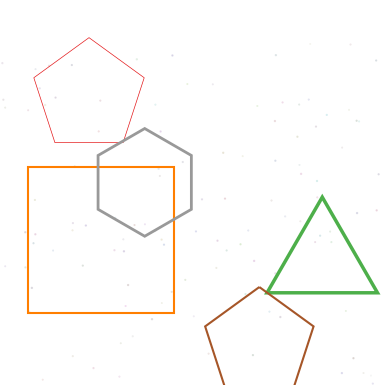[{"shape": "pentagon", "thickness": 0.5, "radius": 0.75, "center": [0.231, 0.751]}, {"shape": "triangle", "thickness": 2.5, "radius": 0.83, "center": [0.837, 0.322]}, {"shape": "square", "thickness": 1.5, "radius": 0.95, "center": [0.262, 0.377]}, {"shape": "pentagon", "thickness": 1.5, "radius": 0.74, "center": [0.674, 0.106]}, {"shape": "hexagon", "thickness": 2, "radius": 0.7, "center": [0.376, 0.526]}]